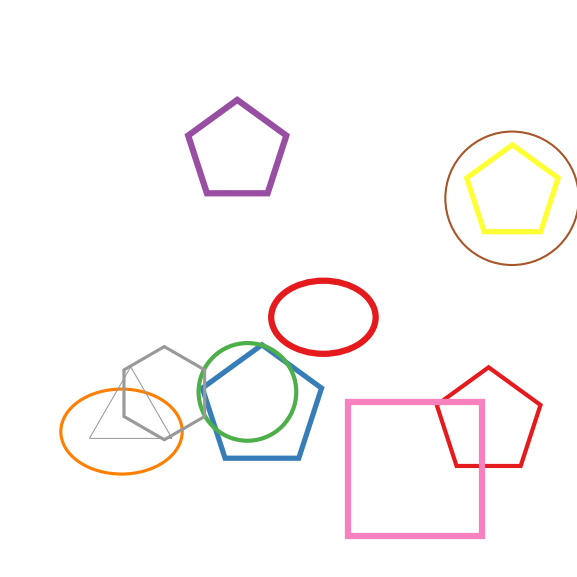[{"shape": "pentagon", "thickness": 2, "radius": 0.47, "center": [0.846, 0.269]}, {"shape": "oval", "thickness": 3, "radius": 0.45, "center": [0.56, 0.45]}, {"shape": "pentagon", "thickness": 2.5, "radius": 0.54, "center": [0.454, 0.294]}, {"shape": "circle", "thickness": 2, "radius": 0.42, "center": [0.428, 0.321]}, {"shape": "pentagon", "thickness": 3, "radius": 0.45, "center": [0.411, 0.737]}, {"shape": "oval", "thickness": 1.5, "radius": 0.53, "center": [0.21, 0.252]}, {"shape": "pentagon", "thickness": 2.5, "radius": 0.42, "center": [0.887, 0.665]}, {"shape": "circle", "thickness": 1, "radius": 0.58, "center": [0.887, 0.656]}, {"shape": "square", "thickness": 3, "radius": 0.58, "center": [0.719, 0.187]}, {"shape": "triangle", "thickness": 0.5, "radius": 0.41, "center": [0.226, 0.281]}, {"shape": "hexagon", "thickness": 1.5, "radius": 0.4, "center": [0.285, 0.318]}]